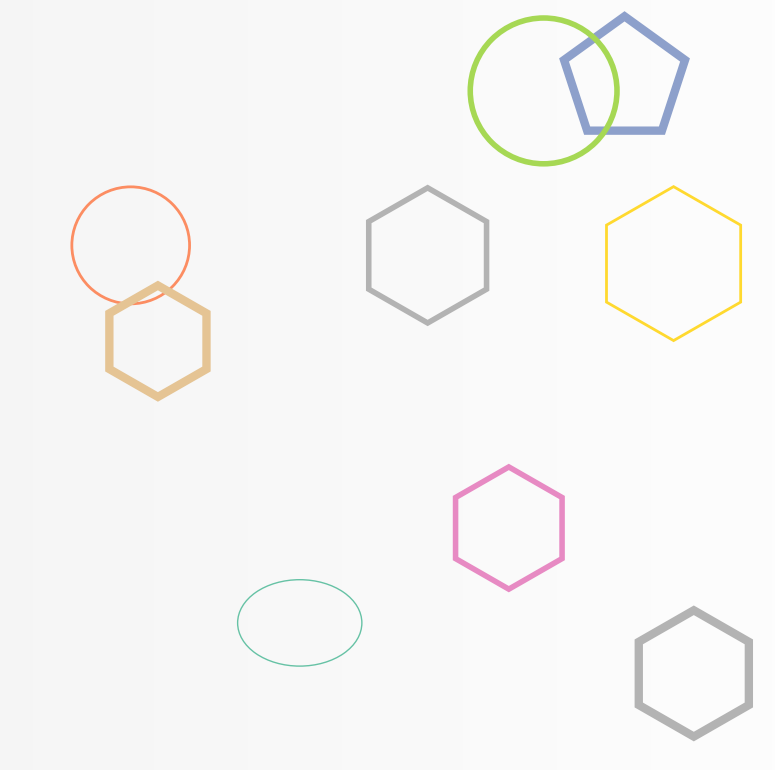[{"shape": "oval", "thickness": 0.5, "radius": 0.4, "center": [0.387, 0.191]}, {"shape": "circle", "thickness": 1, "radius": 0.38, "center": [0.169, 0.681]}, {"shape": "pentagon", "thickness": 3, "radius": 0.41, "center": [0.806, 0.897]}, {"shape": "hexagon", "thickness": 2, "radius": 0.4, "center": [0.657, 0.314]}, {"shape": "circle", "thickness": 2, "radius": 0.47, "center": [0.701, 0.882]}, {"shape": "hexagon", "thickness": 1, "radius": 0.5, "center": [0.869, 0.658]}, {"shape": "hexagon", "thickness": 3, "radius": 0.36, "center": [0.204, 0.557]}, {"shape": "hexagon", "thickness": 3, "radius": 0.41, "center": [0.895, 0.125]}, {"shape": "hexagon", "thickness": 2, "radius": 0.44, "center": [0.552, 0.668]}]